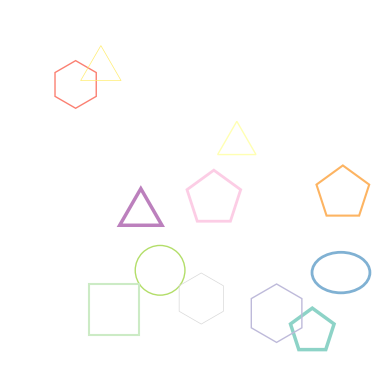[{"shape": "pentagon", "thickness": 2.5, "radius": 0.3, "center": [0.811, 0.14]}, {"shape": "triangle", "thickness": 1, "radius": 0.29, "center": [0.615, 0.627]}, {"shape": "hexagon", "thickness": 1, "radius": 0.38, "center": [0.718, 0.186]}, {"shape": "hexagon", "thickness": 1, "radius": 0.31, "center": [0.196, 0.781]}, {"shape": "oval", "thickness": 2, "radius": 0.38, "center": [0.886, 0.292]}, {"shape": "pentagon", "thickness": 1.5, "radius": 0.36, "center": [0.891, 0.498]}, {"shape": "circle", "thickness": 1, "radius": 0.32, "center": [0.416, 0.298]}, {"shape": "pentagon", "thickness": 2, "radius": 0.37, "center": [0.555, 0.485]}, {"shape": "hexagon", "thickness": 0.5, "radius": 0.33, "center": [0.523, 0.225]}, {"shape": "triangle", "thickness": 2.5, "radius": 0.32, "center": [0.366, 0.447]}, {"shape": "square", "thickness": 1.5, "radius": 0.33, "center": [0.296, 0.196]}, {"shape": "triangle", "thickness": 0.5, "radius": 0.3, "center": [0.262, 0.821]}]